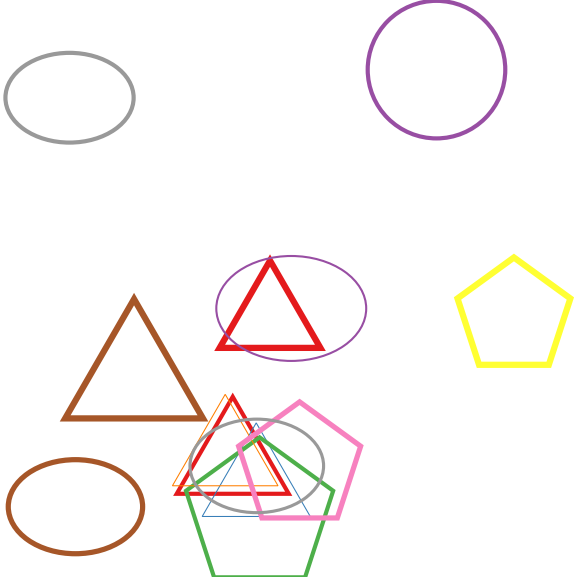[{"shape": "triangle", "thickness": 2, "radius": 0.56, "center": [0.403, 0.2]}, {"shape": "triangle", "thickness": 3, "radius": 0.5, "center": [0.468, 0.447]}, {"shape": "triangle", "thickness": 0.5, "radius": 0.54, "center": [0.444, 0.159]}, {"shape": "pentagon", "thickness": 2, "radius": 0.67, "center": [0.45, 0.108]}, {"shape": "oval", "thickness": 1, "radius": 0.65, "center": [0.504, 0.465]}, {"shape": "circle", "thickness": 2, "radius": 0.6, "center": [0.756, 0.879]}, {"shape": "triangle", "thickness": 0.5, "radius": 0.53, "center": [0.39, 0.211]}, {"shape": "pentagon", "thickness": 3, "radius": 0.51, "center": [0.89, 0.451]}, {"shape": "oval", "thickness": 2.5, "radius": 0.58, "center": [0.131, 0.122]}, {"shape": "triangle", "thickness": 3, "radius": 0.69, "center": [0.232, 0.343]}, {"shape": "pentagon", "thickness": 2.5, "radius": 0.56, "center": [0.519, 0.192]}, {"shape": "oval", "thickness": 1.5, "radius": 0.58, "center": [0.445, 0.192]}, {"shape": "oval", "thickness": 2, "radius": 0.55, "center": [0.12, 0.83]}]